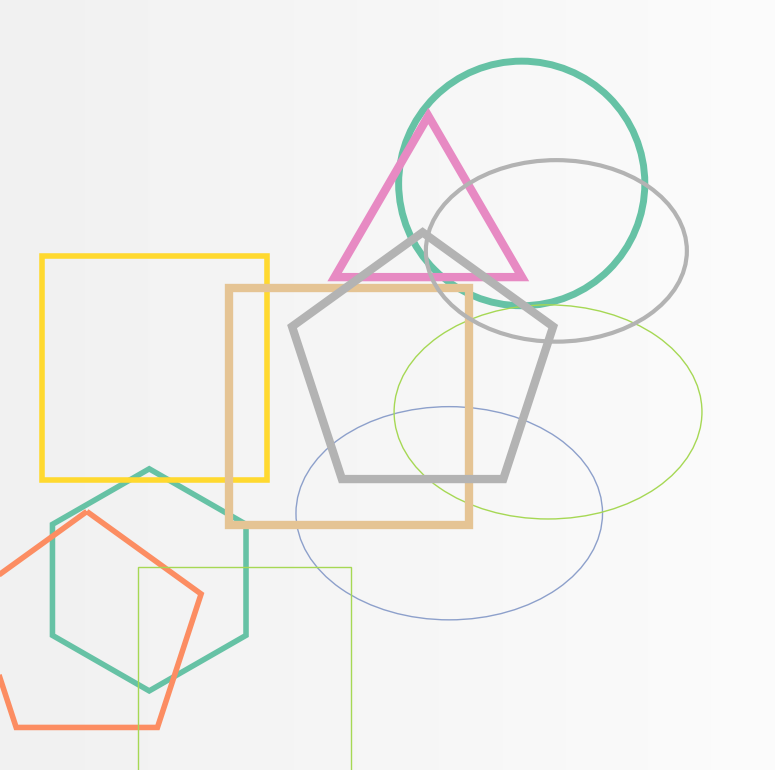[{"shape": "hexagon", "thickness": 2, "radius": 0.72, "center": [0.193, 0.247]}, {"shape": "circle", "thickness": 2.5, "radius": 0.79, "center": [0.673, 0.762]}, {"shape": "pentagon", "thickness": 2, "radius": 0.78, "center": [0.112, 0.181]}, {"shape": "oval", "thickness": 0.5, "radius": 0.99, "center": [0.58, 0.333]}, {"shape": "triangle", "thickness": 3, "radius": 0.7, "center": [0.553, 0.71]}, {"shape": "square", "thickness": 0.5, "radius": 0.69, "center": [0.316, 0.127]}, {"shape": "oval", "thickness": 0.5, "radius": 0.99, "center": [0.707, 0.465]}, {"shape": "square", "thickness": 2, "radius": 0.73, "center": [0.199, 0.522]}, {"shape": "square", "thickness": 3, "radius": 0.77, "center": [0.45, 0.472]}, {"shape": "pentagon", "thickness": 3, "radius": 0.89, "center": [0.545, 0.521]}, {"shape": "oval", "thickness": 1.5, "radius": 0.84, "center": [0.718, 0.674]}]